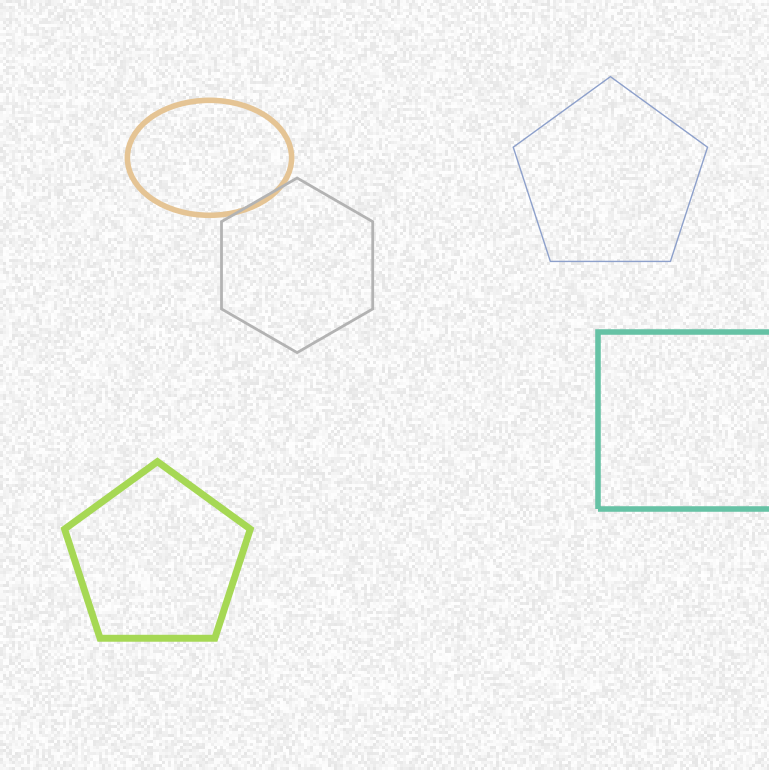[{"shape": "square", "thickness": 2, "radius": 0.57, "center": [0.891, 0.454]}, {"shape": "pentagon", "thickness": 0.5, "radius": 0.66, "center": [0.793, 0.768]}, {"shape": "pentagon", "thickness": 2.5, "radius": 0.63, "center": [0.204, 0.274]}, {"shape": "oval", "thickness": 2, "radius": 0.53, "center": [0.272, 0.795]}, {"shape": "hexagon", "thickness": 1, "radius": 0.57, "center": [0.386, 0.655]}]